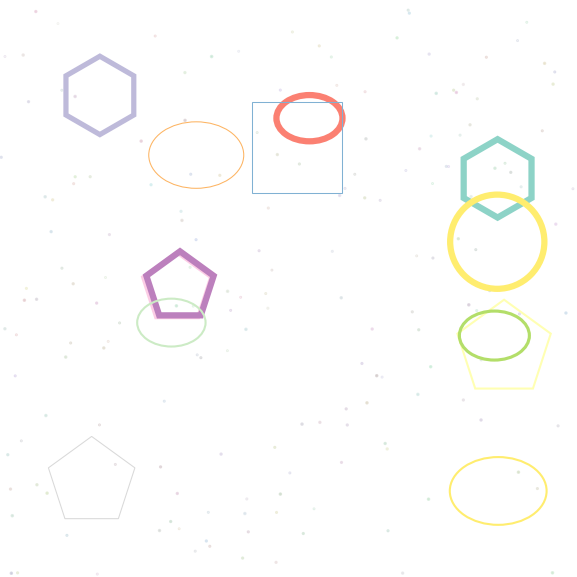[{"shape": "hexagon", "thickness": 3, "radius": 0.34, "center": [0.862, 0.69]}, {"shape": "pentagon", "thickness": 1, "radius": 0.43, "center": [0.873, 0.395]}, {"shape": "hexagon", "thickness": 2.5, "radius": 0.34, "center": [0.173, 0.834]}, {"shape": "oval", "thickness": 3, "radius": 0.29, "center": [0.536, 0.794]}, {"shape": "square", "thickness": 0.5, "radius": 0.39, "center": [0.514, 0.743]}, {"shape": "oval", "thickness": 0.5, "radius": 0.41, "center": [0.34, 0.731]}, {"shape": "oval", "thickness": 1.5, "radius": 0.3, "center": [0.856, 0.418]}, {"shape": "pentagon", "thickness": 2, "radius": 0.31, "center": [0.307, 0.5]}, {"shape": "pentagon", "thickness": 0.5, "radius": 0.39, "center": [0.159, 0.165]}, {"shape": "pentagon", "thickness": 3, "radius": 0.31, "center": [0.312, 0.503]}, {"shape": "oval", "thickness": 1, "radius": 0.3, "center": [0.297, 0.441]}, {"shape": "circle", "thickness": 3, "radius": 0.41, "center": [0.861, 0.581]}, {"shape": "oval", "thickness": 1, "radius": 0.42, "center": [0.863, 0.149]}]